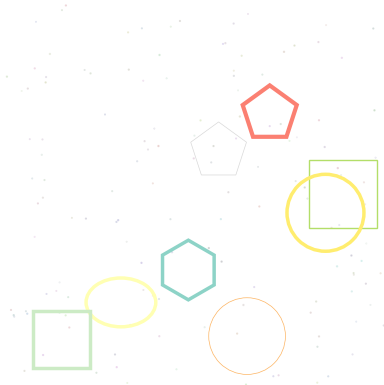[{"shape": "hexagon", "thickness": 2.5, "radius": 0.39, "center": [0.489, 0.299]}, {"shape": "oval", "thickness": 2.5, "radius": 0.45, "center": [0.314, 0.215]}, {"shape": "pentagon", "thickness": 3, "radius": 0.37, "center": [0.701, 0.704]}, {"shape": "circle", "thickness": 0.5, "radius": 0.5, "center": [0.642, 0.127]}, {"shape": "square", "thickness": 1, "radius": 0.44, "center": [0.891, 0.496]}, {"shape": "pentagon", "thickness": 0.5, "radius": 0.38, "center": [0.568, 0.607]}, {"shape": "square", "thickness": 2.5, "radius": 0.37, "center": [0.159, 0.118]}, {"shape": "circle", "thickness": 2.5, "radius": 0.5, "center": [0.845, 0.447]}]